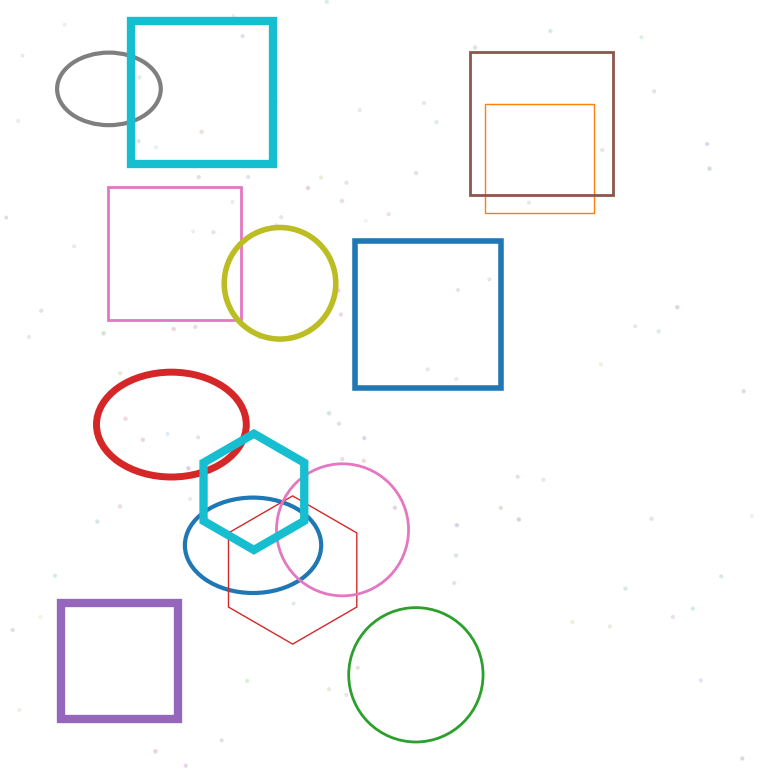[{"shape": "square", "thickness": 2, "radius": 0.48, "center": [0.556, 0.592]}, {"shape": "oval", "thickness": 1.5, "radius": 0.44, "center": [0.329, 0.292]}, {"shape": "square", "thickness": 0.5, "radius": 0.35, "center": [0.7, 0.794]}, {"shape": "circle", "thickness": 1, "radius": 0.44, "center": [0.54, 0.124]}, {"shape": "oval", "thickness": 2.5, "radius": 0.49, "center": [0.223, 0.449]}, {"shape": "hexagon", "thickness": 0.5, "radius": 0.48, "center": [0.38, 0.26]}, {"shape": "square", "thickness": 3, "radius": 0.38, "center": [0.155, 0.142]}, {"shape": "square", "thickness": 1, "radius": 0.46, "center": [0.703, 0.839]}, {"shape": "square", "thickness": 1, "radius": 0.43, "center": [0.227, 0.671]}, {"shape": "circle", "thickness": 1, "radius": 0.43, "center": [0.445, 0.312]}, {"shape": "oval", "thickness": 1.5, "radius": 0.34, "center": [0.141, 0.885]}, {"shape": "circle", "thickness": 2, "radius": 0.36, "center": [0.364, 0.632]}, {"shape": "hexagon", "thickness": 3, "radius": 0.38, "center": [0.33, 0.361]}, {"shape": "square", "thickness": 3, "radius": 0.46, "center": [0.262, 0.88]}]